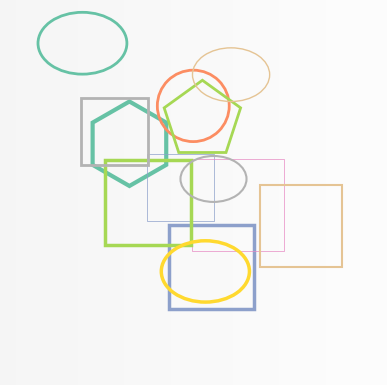[{"shape": "oval", "thickness": 2, "radius": 0.57, "center": [0.213, 0.888]}, {"shape": "hexagon", "thickness": 3, "radius": 0.55, "center": [0.334, 0.627]}, {"shape": "circle", "thickness": 2, "radius": 0.46, "center": [0.499, 0.725]}, {"shape": "square", "thickness": 0.5, "radius": 0.43, "center": [0.466, 0.513]}, {"shape": "square", "thickness": 2.5, "radius": 0.55, "center": [0.545, 0.306]}, {"shape": "square", "thickness": 0.5, "radius": 0.6, "center": [0.614, 0.468]}, {"shape": "square", "thickness": 2.5, "radius": 0.55, "center": [0.383, 0.473]}, {"shape": "pentagon", "thickness": 2, "radius": 0.52, "center": [0.522, 0.688]}, {"shape": "oval", "thickness": 2.5, "radius": 0.57, "center": [0.53, 0.295]}, {"shape": "square", "thickness": 1.5, "radius": 0.53, "center": [0.776, 0.413]}, {"shape": "oval", "thickness": 1, "radius": 0.5, "center": [0.596, 0.806]}, {"shape": "oval", "thickness": 1.5, "radius": 0.43, "center": [0.551, 0.535]}, {"shape": "square", "thickness": 2, "radius": 0.44, "center": [0.295, 0.659]}]